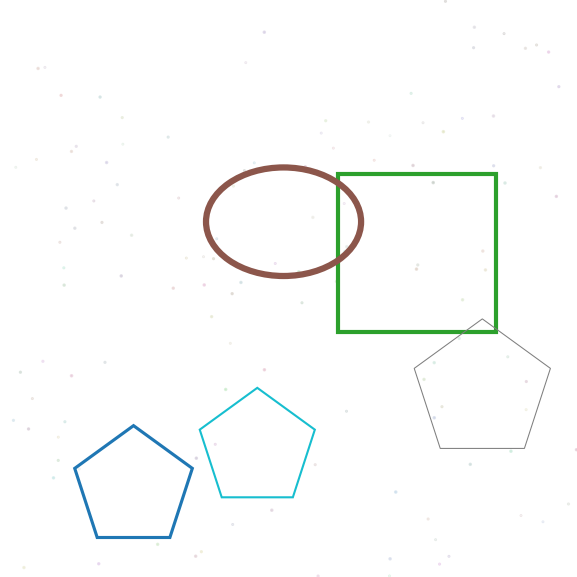[{"shape": "pentagon", "thickness": 1.5, "radius": 0.54, "center": [0.231, 0.155]}, {"shape": "square", "thickness": 2, "radius": 0.68, "center": [0.722, 0.561]}, {"shape": "oval", "thickness": 3, "radius": 0.67, "center": [0.491, 0.615]}, {"shape": "pentagon", "thickness": 0.5, "radius": 0.62, "center": [0.835, 0.323]}, {"shape": "pentagon", "thickness": 1, "radius": 0.52, "center": [0.446, 0.223]}]